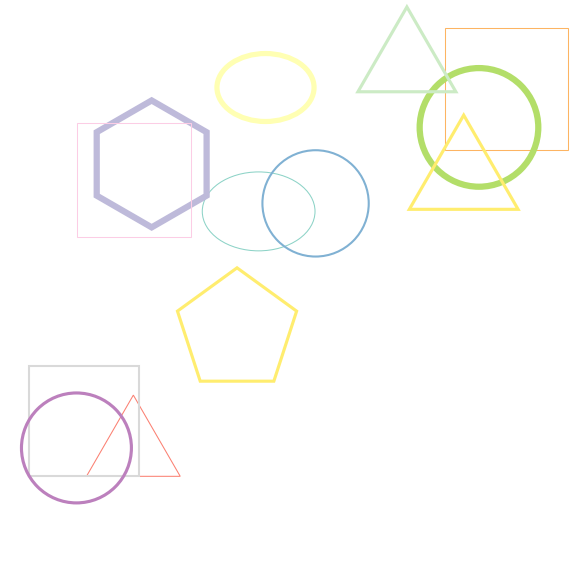[{"shape": "oval", "thickness": 0.5, "radius": 0.49, "center": [0.448, 0.633]}, {"shape": "oval", "thickness": 2.5, "radius": 0.42, "center": [0.46, 0.848]}, {"shape": "hexagon", "thickness": 3, "radius": 0.55, "center": [0.263, 0.715]}, {"shape": "triangle", "thickness": 0.5, "radius": 0.47, "center": [0.231, 0.221]}, {"shape": "circle", "thickness": 1, "radius": 0.46, "center": [0.546, 0.647]}, {"shape": "square", "thickness": 0.5, "radius": 0.53, "center": [0.877, 0.845]}, {"shape": "circle", "thickness": 3, "radius": 0.51, "center": [0.829, 0.779]}, {"shape": "square", "thickness": 0.5, "radius": 0.49, "center": [0.231, 0.687]}, {"shape": "square", "thickness": 1, "radius": 0.48, "center": [0.146, 0.271]}, {"shape": "circle", "thickness": 1.5, "radius": 0.48, "center": [0.132, 0.223]}, {"shape": "triangle", "thickness": 1.5, "radius": 0.49, "center": [0.705, 0.889]}, {"shape": "pentagon", "thickness": 1.5, "radius": 0.54, "center": [0.41, 0.427]}, {"shape": "triangle", "thickness": 1.5, "radius": 0.54, "center": [0.803, 0.691]}]